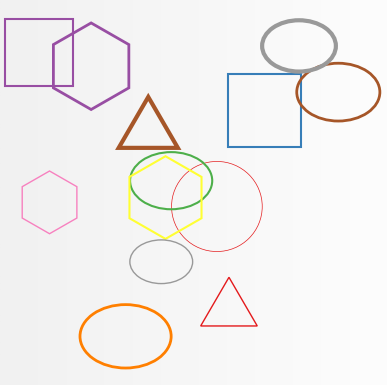[{"shape": "circle", "thickness": 0.5, "radius": 0.59, "center": [0.56, 0.464]}, {"shape": "triangle", "thickness": 1, "radius": 0.42, "center": [0.591, 0.195]}, {"shape": "square", "thickness": 1.5, "radius": 0.47, "center": [0.682, 0.713]}, {"shape": "oval", "thickness": 1.5, "radius": 0.53, "center": [0.442, 0.531]}, {"shape": "square", "thickness": 1.5, "radius": 0.44, "center": [0.1, 0.864]}, {"shape": "hexagon", "thickness": 2, "radius": 0.56, "center": [0.235, 0.828]}, {"shape": "oval", "thickness": 2, "radius": 0.59, "center": [0.324, 0.126]}, {"shape": "hexagon", "thickness": 1.5, "radius": 0.54, "center": [0.427, 0.487]}, {"shape": "oval", "thickness": 2, "radius": 0.54, "center": [0.873, 0.761]}, {"shape": "triangle", "thickness": 3, "radius": 0.44, "center": [0.383, 0.66]}, {"shape": "hexagon", "thickness": 1, "radius": 0.41, "center": [0.128, 0.474]}, {"shape": "oval", "thickness": 3, "radius": 0.48, "center": [0.772, 0.881]}, {"shape": "oval", "thickness": 1, "radius": 0.41, "center": [0.416, 0.32]}]